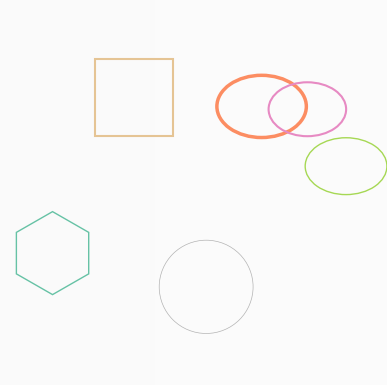[{"shape": "hexagon", "thickness": 1, "radius": 0.54, "center": [0.136, 0.343]}, {"shape": "oval", "thickness": 2.5, "radius": 0.58, "center": [0.675, 0.724]}, {"shape": "oval", "thickness": 1.5, "radius": 0.5, "center": [0.793, 0.716]}, {"shape": "oval", "thickness": 1, "radius": 0.53, "center": [0.893, 0.568]}, {"shape": "square", "thickness": 1.5, "radius": 0.51, "center": [0.346, 0.747]}, {"shape": "circle", "thickness": 0.5, "radius": 0.61, "center": [0.532, 0.255]}]